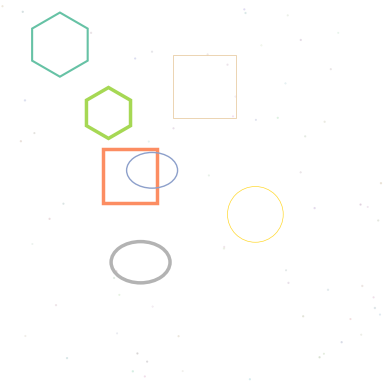[{"shape": "hexagon", "thickness": 1.5, "radius": 0.42, "center": [0.156, 0.884]}, {"shape": "square", "thickness": 2.5, "radius": 0.35, "center": [0.337, 0.544]}, {"shape": "oval", "thickness": 1, "radius": 0.33, "center": [0.395, 0.558]}, {"shape": "hexagon", "thickness": 2.5, "radius": 0.33, "center": [0.282, 0.707]}, {"shape": "circle", "thickness": 0.5, "radius": 0.36, "center": [0.663, 0.443]}, {"shape": "square", "thickness": 0.5, "radius": 0.41, "center": [0.532, 0.775]}, {"shape": "oval", "thickness": 2.5, "radius": 0.38, "center": [0.365, 0.319]}]